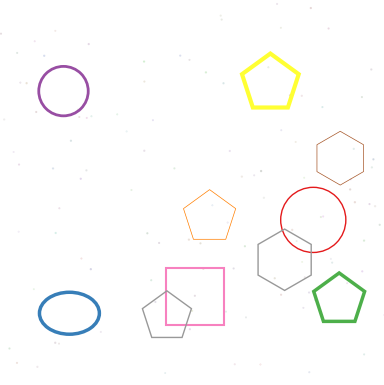[{"shape": "circle", "thickness": 1, "radius": 0.42, "center": [0.814, 0.429]}, {"shape": "oval", "thickness": 2.5, "radius": 0.39, "center": [0.18, 0.186]}, {"shape": "pentagon", "thickness": 2.5, "radius": 0.35, "center": [0.881, 0.221]}, {"shape": "circle", "thickness": 2, "radius": 0.32, "center": [0.165, 0.763]}, {"shape": "pentagon", "thickness": 0.5, "radius": 0.36, "center": [0.544, 0.436]}, {"shape": "pentagon", "thickness": 3, "radius": 0.39, "center": [0.702, 0.783]}, {"shape": "hexagon", "thickness": 0.5, "radius": 0.35, "center": [0.884, 0.589]}, {"shape": "square", "thickness": 1.5, "radius": 0.37, "center": [0.506, 0.23]}, {"shape": "pentagon", "thickness": 1, "radius": 0.33, "center": [0.434, 0.178]}, {"shape": "hexagon", "thickness": 1, "radius": 0.4, "center": [0.739, 0.325]}]